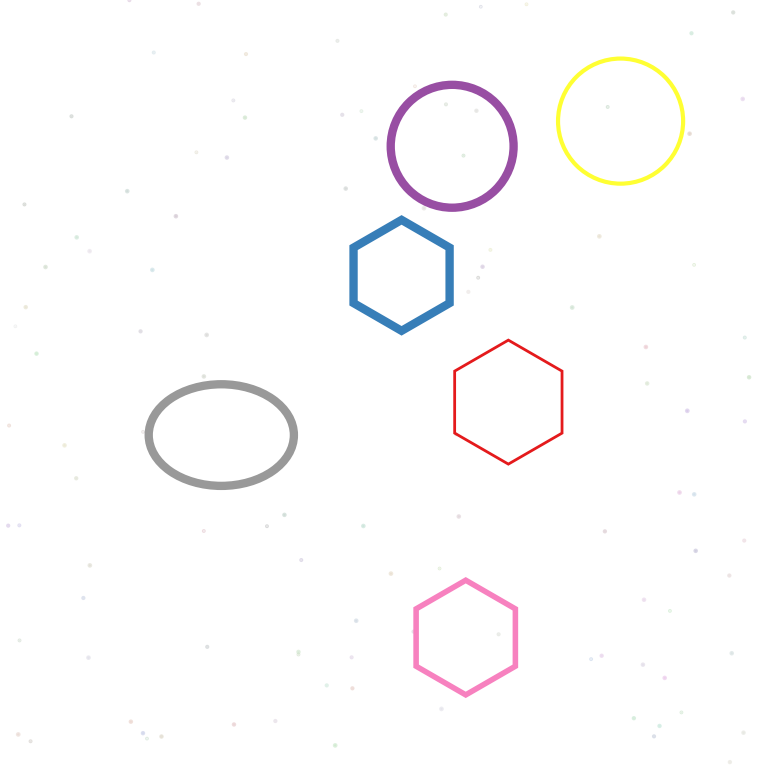[{"shape": "hexagon", "thickness": 1, "radius": 0.4, "center": [0.66, 0.478]}, {"shape": "hexagon", "thickness": 3, "radius": 0.36, "center": [0.522, 0.642]}, {"shape": "circle", "thickness": 3, "radius": 0.4, "center": [0.587, 0.81]}, {"shape": "circle", "thickness": 1.5, "radius": 0.41, "center": [0.806, 0.843]}, {"shape": "hexagon", "thickness": 2, "radius": 0.37, "center": [0.605, 0.172]}, {"shape": "oval", "thickness": 3, "radius": 0.47, "center": [0.287, 0.435]}]